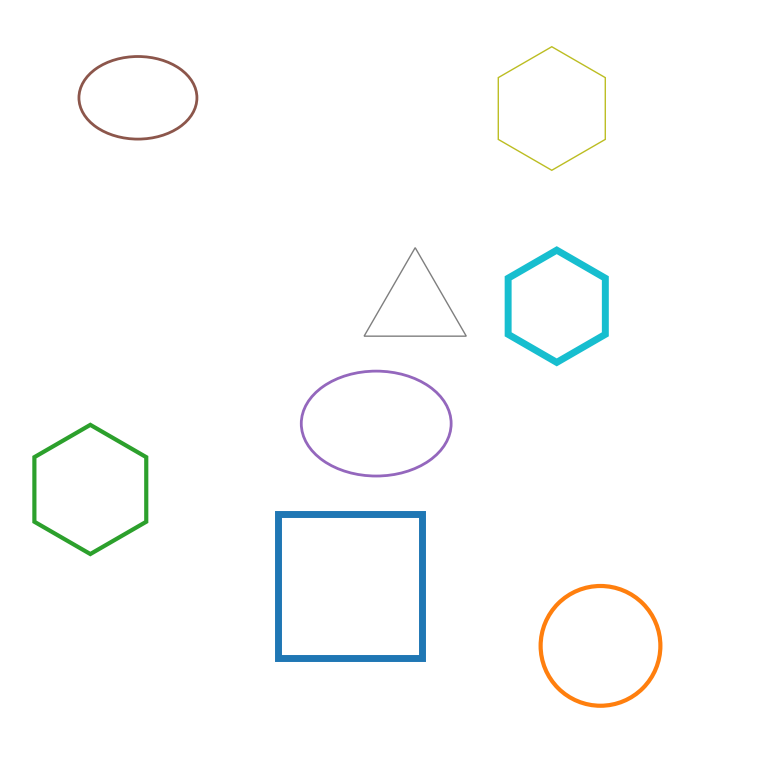[{"shape": "square", "thickness": 2.5, "radius": 0.47, "center": [0.455, 0.239]}, {"shape": "circle", "thickness": 1.5, "radius": 0.39, "center": [0.78, 0.161]}, {"shape": "hexagon", "thickness": 1.5, "radius": 0.42, "center": [0.117, 0.364]}, {"shape": "oval", "thickness": 1, "radius": 0.49, "center": [0.489, 0.45]}, {"shape": "oval", "thickness": 1, "radius": 0.38, "center": [0.179, 0.873]}, {"shape": "triangle", "thickness": 0.5, "radius": 0.38, "center": [0.539, 0.602]}, {"shape": "hexagon", "thickness": 0.5, "radius": 0.4, "center": [0.717, 0.859]}, {"shape": "hexagon", "thickness": 2.5, "radius": 0.36, "center": [0.723, 0.602]}]